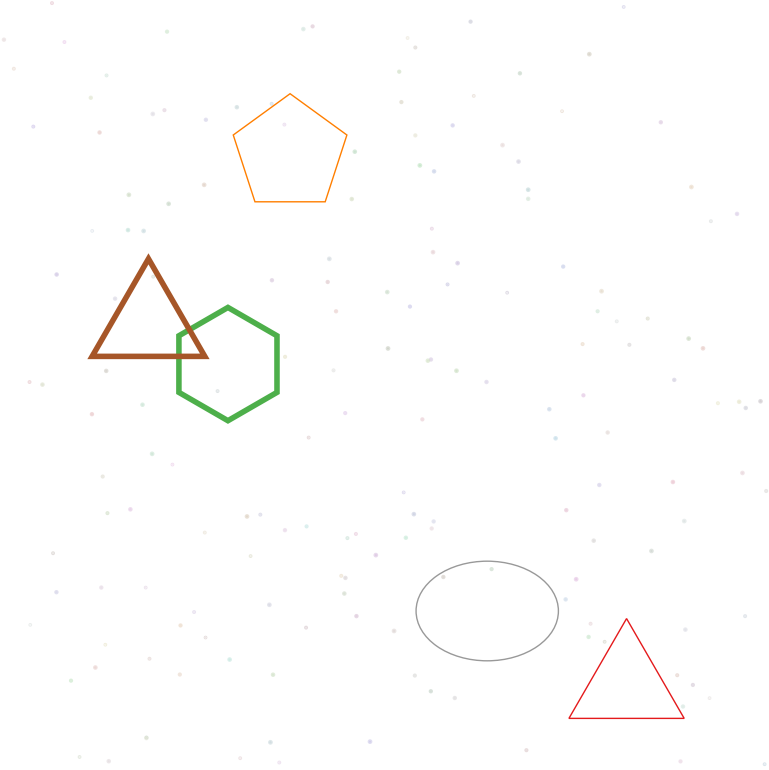[{"shape": "triangle", "thickness": 0.5, "radius": 0.43, "center": [0.814, 0.11]}, {"shape": "hexagon", "thickness": 2, "radius": 0.37, "center": [0.296, 0.527]}, {"shape": "pentagon", "thickness": 0.5, "radius": 0.39, "center": [0.377, 0.801]}, {"shape": "triangle", "thickness": 2, "radius": 0.42, "center": [0.193, 0.579]}, {"shape": "oval", "thickness": 0.5, "radius": 0.46, "center": [0.633, 0.206]}]